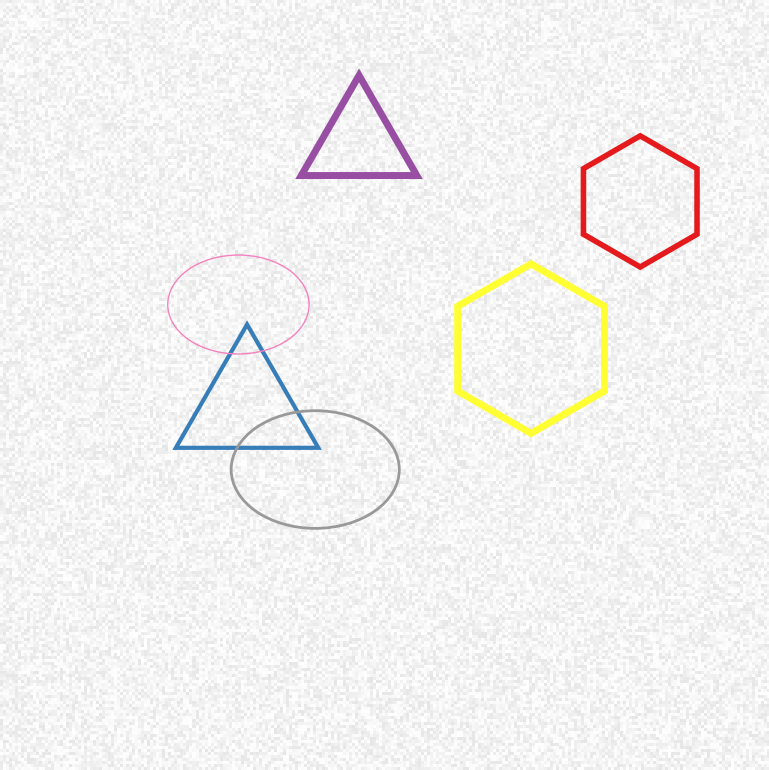[{"shape": "hexagon", "thickness": 2, "radius": 0.43, "center": [0.831, 0.738]}, {"shape": "triangle", "thickness": 1.5, "radius": 0.53, "center": [0.321, 0.472]}, {"shape": "triangle", "thickness": 2.5, "radius": 0.43, "center": [0.466, 0.815]}, {"shape": "hexagon", "thickness": 2.5, "radius": 0.55, "center": [0.69, 0.547]}, {"shape": "oval", "thickness": 0.5, "radius": 0.46, "center": [0.31, 0.605]}, {"shape": "oval", "thickness": 1, "radius": 0.55, "center": [0.409, 0.39]}]